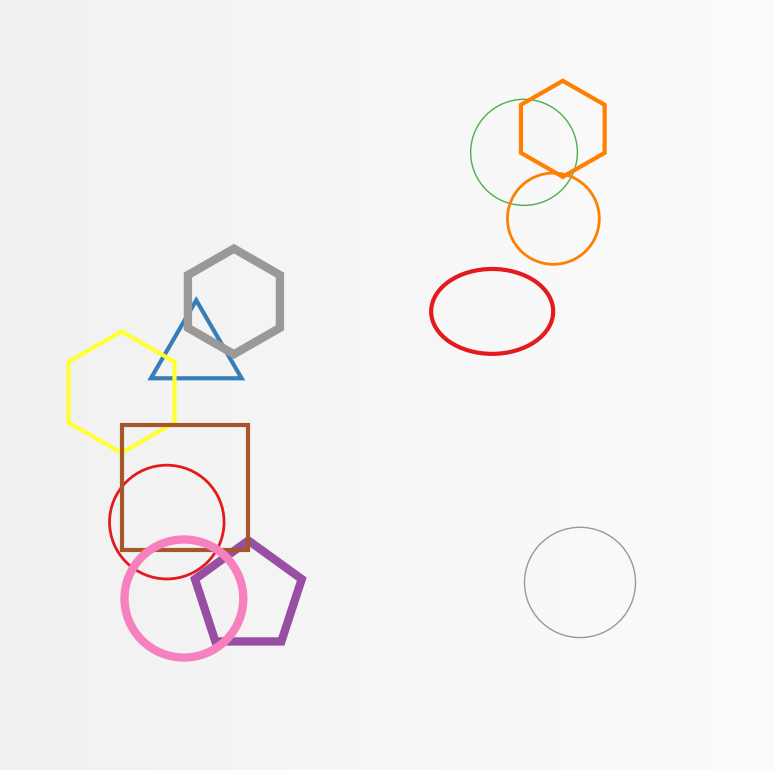[{"shape": "oval", "thickness": 1.5, "radius": 0.39, "center": [0.635, 0.596]}, {"shape": "circle", "thickness": 1, "radius": 0.37, "center": [0.215, 0.322]}, {"shape": "triangle", "thickness": 1.5, "radius": 0.34, "center": [0.253, 0.542]}, {"shape": "circle", "thickness": 0.5, "radius": 0.34, "center": [0.676, 0.802]}, {"shape": "pentagon", "thickness": 3, "radius": 0.36, "center": [0.32, 0.226]}, {"shape": "hexagon", "thickness": 1.5, "radius": 0.31, "center": [0.726, 0.833]}, {"shape": "circle", "thickness": 1, "radius": 0.3, "center": [0.714, 0.716]}, {"shape": "hexagon", "thickness": 1.5, "radius": 0.39, "center": [0.157, 0.491]}, {"shape": "square", "thickness": 1.5, "radius": 0.41, "center": [0.239, 0.367]}, {"shape": "circle", "thickness": 3, "radius": 0.38, "center": [0.237, 0.223]}, {"shape": "hexagon", "thickness": 3, "radius": 0.34, "center": [0.302, 0.609]}, {"shape": "circle", "thickness": 0.5, "radius": 0.36, "center": [0.748, 0.244]}]